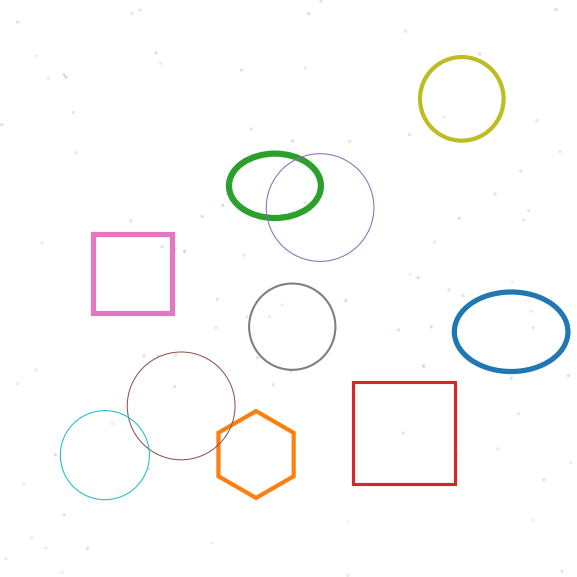[{"shape": "oval", "thickness": 2.5, "radius": 0.49, "center": [0.885, 0.425]}, {"shape": "hexagon", "thickness": 2, "radius": 0.38, "center": [0.443, 0.212]}, {"shape": "oval", "thickness": 3, "radius": 0.4, "center": [0.476, 0.677]}, {"shape": "square", "thickness": 1.5, "radius": 0.44, "center": [0.699, 0.25]}, {"shape": "circle", "thickness": 0.5, "radius": 0.47, "center": [0.554, 0.64]}, {"shape": "circle", "thickness": 0.5, "radius": 0.47, "center": [0.314, 0.296]}, {"shape": "square", "thickness": 2.5, "radius": 0.34, "center": [0.229, 0.526]}, {"shape": "circle", "thickness": 1, "radius": 0.37, "center": [0.506, 0.433]}, {"shape": "circle", "thickness": 2, "radius": 0.36, "center": [0.8, 0.828]}, {"shape": "circle", "thickness": 0.5, "radius": 0.39, "center": [0.182, 0.211]}]